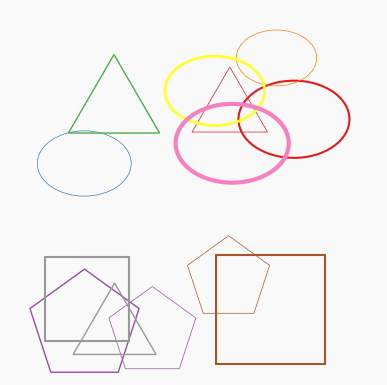[{"shape": "triangle", "thickness": 0.5, "radius": 0.56, "center": [0.593, 0.713]}, {"shape": "oval", "thickness": 1.5, "radius": 0.72, "center": [0.759, 0.69]}, {"shape": "oval", "thickness": 0.5, "radius": 0.61, "center": [0.217, 0.575]}, {"shape": "triangle", "thickness": 1, "radius": 0.68, "center": [0.294, 0.722]}, {"shape": "pentagon", "thickness": 1, "radius": 0.74, "center": [0.218, 0.153]}, {"shape": "pentagon", "thickness": 0.5, "radius": 0.59, "center": [0.393, 0.138]}, {"shape": "oval", "thickness": 0.5, "radius": 0.52, "center": [0.713, 0.85]}, {"shape": "oval", "thickness": 2, "radius": 0.64, "center": [0.554, 0.764]}, {"shape": "pentagon", "thickness": 0.5, "radius": 0.56, "center": [0.59, 0.276]}, {"shape": "square", "thickness": 1.5, "radius": 0.7, "center": [0.699, 0.196]}, {"shape": "oval", "thickness": 3, "radius": 0.73, "center": [0.599, 0.628]}, {"shape": "triangle", "thickness": 1, "radius": 0.62, "center": [0.296, 0.141]}, {"shape": "square", "thickness": 1.5, "radius": 0.54, "center": [0.224, 0.224]}]